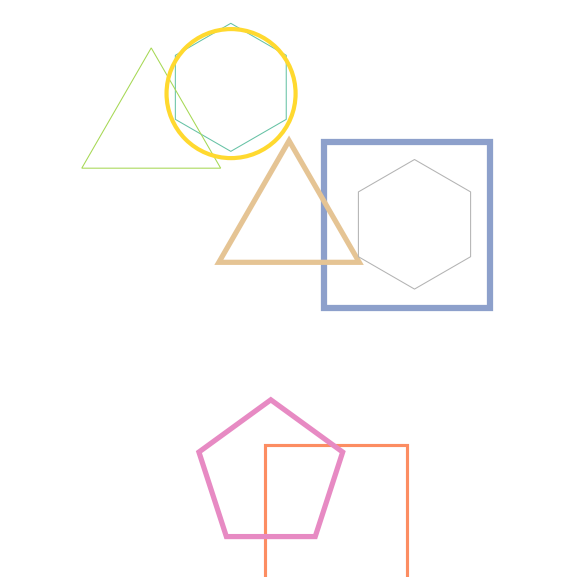[{"shape": "hexagon", "thickness": 0.5, "radius": 0.55, "center": [0.4, 0.848]}, {"shape": "square", "thickness": 1.5, "radius": 0.61, "center": [0.582, 0.106]}, {"shape": "square", "thickness": 3, "radius": 0.72, "center": [0.704, 0.61]}, {"shape": "pentagon", "thickness": 2.5, "radius": 0.65, "center": [0.469, 0.176]}, {"shape": "triangle", "thickness": 0.5, "radius": 0.69, "center": [0.262, 0.777]}, {"shape": "circle", "thickness": 2, "radius": 0.56, "center": [0.4, 0.837]}, {"shape": "triangle", "thickness": 2.5, "radius": 0.7, "center": [0.501, 0.615]}, {"shape": "hexagon", "thickness": 0.5, "radius": 0.56, "center": [0.718, 0.611]}]